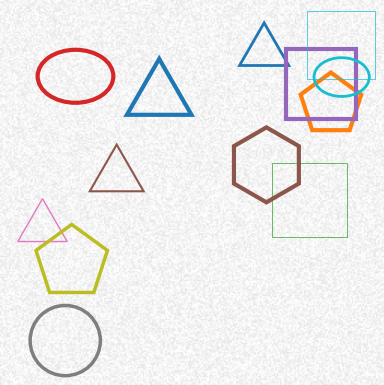[{"shape": "triangle", "thickness": 3, "radius": 0.48, "center": [0.413, 0.75]}, {"shape": "triangle", "thickness": 2, "radius": 0.37, "center": [0.686, 0.867]}, {"shape": "pentagon", "thickness": 3, "radius": 0.41, "center": [0.86, 0.729]}, {"shape": "square", "thickness": 0.5, "radius": 0.48, "center": [0.804, 0.48]}, {"shape": "oval", "thickness": 3, "radius": 0.49, "center": [0.196, 0.802]}, {"shape": "square", "thickness": 3, "radius": 0.45, "center": [0.834, 0.781]}, {"shape": "triangle", "thickness": 1.5, "radius": 0.4, "center": [0.303, 0.544]}, {"shape": "hexagon", "thickness": 3, "radius": 0.49, "center": [0.692, 0.572]}, {"shape": "triangle", "thickness": 1, "radius": 0.37, "center": [0.11, 0.41]}, {"shape": "circle", "thickness": 2.5, "radius": 0.46, "center": [0.169, 0.115]}, {"shape": "pentagon", "thickness": 2.5, "radius": 0.49, "center": [0.186, 0.319]}, {"shape": "square", "thickness": 0.5, "radius": 0.44, "center": [0.886, 0.883]}, {"shape": "oval", "thickness": 2, "radius": 0.36, "center": [0.887, 0.8]}]